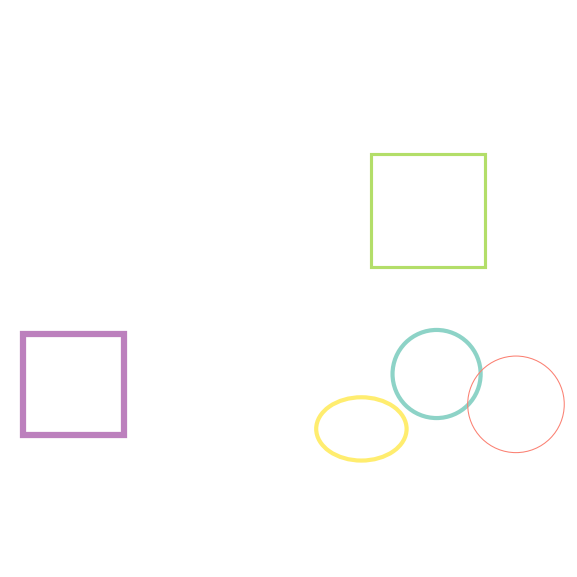[{"shape": "circle", "thickness": 2, "radius": 0.38, "center": [0.756, 0.352]}, {"shape": "circle", "thickness": 0.5, "radius": 0.42, "center": [0.893, 0.299]}, {"shape": "square", "thickness": 1.5, "radius": 0.49, "center": [0.741, 0.634]}, {"shape": "square", "thickness": 3, "radius": 0.44, "center": [0.127, 0.333]}, {"shape": "oval", "thickness": 2, "radius": 0.39, "center": [0.626, 0.256]}]